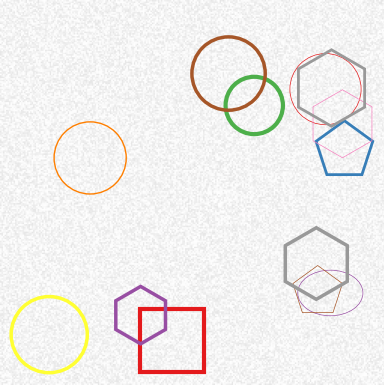[{"shape": "circle", "thickness": 0.5, "radius": 0.46, "center": [0.845, 0.768]}, {"shape": "square", "thickness": 3, "radius": 0.41, "center": [0.447, 0.115]}, {"shape": "pentagon", "thickness": 2, "radius": 0.39, "center": [0.895, 0.609]}, {"shape": "circle", "thickness": 3, "radius": 0.37, "center": [0.66, 0.726]}, {"shape": "hexagon", "thickness": 2.5, "radius": 0.37, "center": [0.365, 0.181]}, {"shape": "oval", "thickness": 0.5, "radius": 0.42, "center": [0.858, 0.239]}, {"shape": "circle", "thickness": 1, "radius": 0.47, "center": [0.234, 0.59]}, {"shape": "circle", "thickness": 2.5, "radius": 0.49, "center": [0.128, 0.131]}, {"shape": "pentagon", "thickness": 0.5, "radius": 0.34, "center": [0.825, 0.243]}, {"shape": "circle", "thickness": 2.5, "radius": 0.48, "center": [0.594, 0.809]}, {"shape": "hexagon", "thickness": 0.5, "radius": 0.44, "center": [0.89, 0.678]}, {"shape": "hexagon", "thickness": 2, "radius": 0.5, "center": [0.861, 0.771]}, {"shape": "hexagon", "thickness": 2.5, "radius": 0.46, "center": [0.822, 0.315]}]